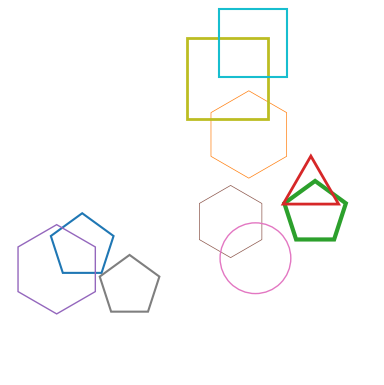[{"shape": "pentagon", "thickness": 1.5, "radius": 0.43, "center": [0.213, 0.361]}, {"shape": "hexagon", "thickness": 0.5, "radius": 0.57, "center": [0.646, 0.651]}, {"shape": "pentagon", "thickness": 3, "radius": 0.42, "center": [0.818, 0.446]}, {"shape": "triangle", "thickness": 2, "radius": 0.42, "center": [0.807, 0.511]}, {"shape": "hexagon", "thickness": 1, "radius": 0.58, "center": [0.147, 0.301]}, {"shape": "hexagon", "thickness": 0.5, "radius": 0.47, "center": [0.599, 0.425]}, {"shape": "circle", "thickness": 1, "radius": 0.46, "center": [0.663, 0.329]}, {"shape": "pentagon", "thickness": 1.5, "radius": 0.41, "center": [0.337, 0.256]}, {"shape": "square", "thickness": 2, "radius": 0.53, "center": [0.59, 0.796]}, {"shape": "square", "thickness": 1.5, "radius": 0.44, "center": [0.657, 0.888]}]